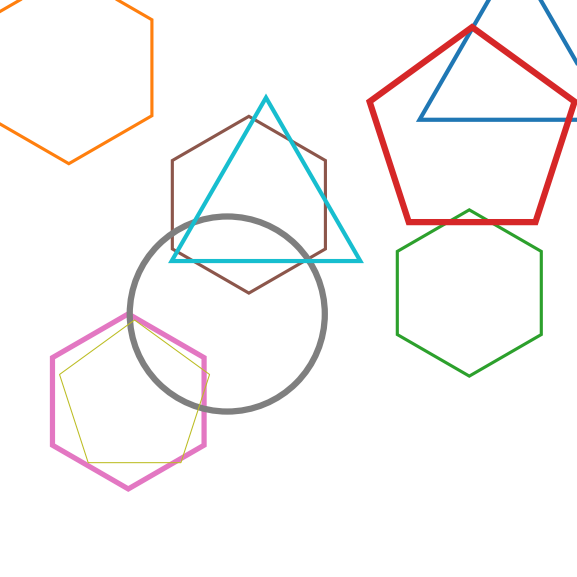[{"shape": "triangle", "thickness": 2, "radius": 0.95, "center": [0.891, 0.887]}, {"shape": "hexagon", "thickness": 1.5, "radius": 0.83, "center": [0.119, 0.882]}, {"shape": "hexagon", "thickness": 1.5, "radius": 0.72, "center": [0.813, 0.492]}, {"shape": "pentagon", "thickness": 3, "radius": 0.93, "center": [0.817, 0.765]}, {"shape": "hexagon", "thickness": 1.5, "radius": 0.77, "center": [0.431, 0.645]}, {"shape": "hexagon", "thickness": 2.5, "radius": 0.76, "center": [0.222, 0.304]}, {"shape": "circle", "thickness": 3, "radius": 0.84, "center": [0.394, 0.455]}, {"shape": "pentagon", "thickness": 0.5, "radius": 0.68, "center": [0.233, 0.308]}, {"shape": "triangle", "thickness": 2, "radius": 0.94, "center": [0.461, 0.641]}]